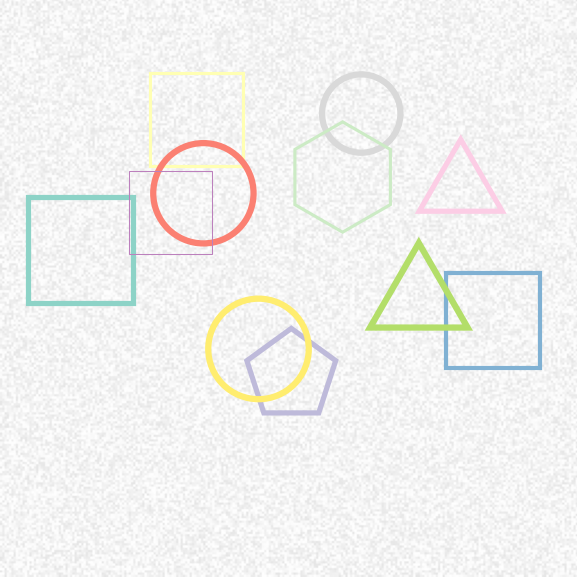[{"shape": "square", "thickness": 2.5, "radius": 0.46, "center": [0.139, 0.566]}, {"shape": "square", "thickness": 1.5, "radius": 0.4, "center": [0.34, 0.792]}, {"shape": "pentagon", "thickness": 2.5, "radius": 0.4, "center": [0.504, 0.35]}, {"shape": "circle", "thickness": 3, "radius": 0.43, "center": [0.352, 0.664]}, {"shape": "square", "thickness": 2, "radius": 0.41, "center": [0.853, 0.444]}, {"shape": "triangle", "thickness": 3, "radius": 0.49, "center": [0.725, 0.481]}, {"shape": "triangle", "thickness": 2.5, "radius": 0.41, "center": [0.798, 0.675]}, {"shape": "circle", "thickness": 3, "radius": 0.34, "center": [0.626, 0.803]}, {"shape": "square", "thickness": 0.5, "radius": 0.36, "center": [0.294, 0.631]}, {"shape": "hexagon", "thickness": 1.5, "radius": 0.48, "center": [0.593, 0.693]}, {"shape": "circle", "thickness": 3, "radius": 0.44, "center": [0.448, 0.395]}]